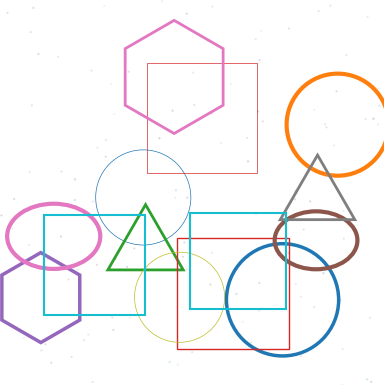[{"shape": "circle", "thickness": 2.5, "radius": 0.73, "center": [0.734, 0.221]}, {"shape": "circle", "thickness": 0.5, "radius": 0.62, "center": [0.372, 0.487]}, {"shape": "circle", "thickness": 3, "radius": 0.66, "center": [0.877, 0.676]}, {"shape": "triangle", "thickness": 2, "radius": 0.57, "center": [0.378, 0.355]}, {"shape": "square", "thickness": 1, "radius": 0.72, "center": [0.605, 0.238]}, {"shape": "square", "thickness": 0.5, "radius": 0.71, "center": [0.524, 0.695]}, {"shape": "hexagon", "thickness": 2.5, "radius": 0.58, "center": [0.106, 0.227]}, {"shape": "oval", "thickness": 3, "radius": 0.54, "center": [0.821, 0.376]}, {"shape": "oval", "thickness": 3, "radius": 0.6, "center": [0.139, 0.386]}, {"shape": "hexagon", "thickness": 2, "radius": 0.73, "center": [0.452, 0.8]}, {"shape": "triangle", "thickness": 2, "radius": 0.56, "center": [0.825, 0.485]}, {"shape": "circle", "thickness": 0.5, "radius": 0.59, "center": [0.466, 0.228]}, {"shape": "square", "thickness": 1.5, "radius": 0.62, "center": [0.619, 0.323]}, {"shape": "square", "thickness": 1.5, "radius": 0.65, "center": [0.245, 0.312]}]